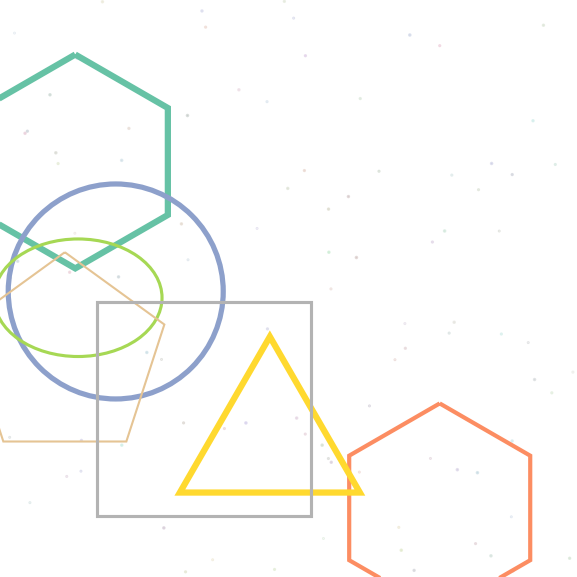[{"shape": "hexagon", "thickness": 3, "radius": 0.93, "center": [0.13, 0.72]}, {"shape": "hexagon", "thickness": 2, "radius": 0.9, "center": [0.761, 0.12]}, {"shape": "circle", "thickness": 2.5, "radius": 0.93, "center": [0.2, 0.494]}, {"shape": "oval", "thickness": 1.5, "radius": 0.73, "center": [0.135, 0.484]}, {"shape": "triangle", "thickness": 3, "radius": 0.9, "center": [0.467, 0.236]}, {"shape": "pentagon", "thickness": 1, "radius": 0.91, "center": [0.112, 0.381]}, {"shape": "square", "thickness": 1.5, "radius": 0.93, "center": [0.354, 0.291]}]